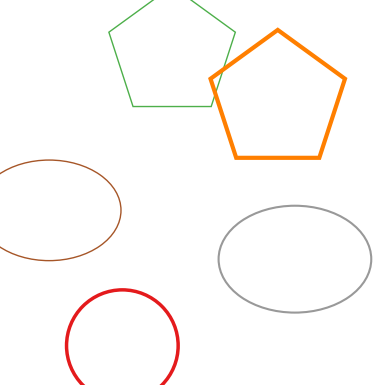[{"shape": "circle", "thickness": 2.5, "radius": 0.72, "center": [0.318, 0.102]}, {"shape": "pentagon", "thickness": 1, "radius": 0.86, "center": [0.447, 0.863]}, {"shape": "pentagon", "thickness": 3, "radius": 0.92, "center": [0.721, 0.739]}, {"shape": "oval", "thickness": 1, "radius": 0.93, "center": [0.128, 0.454]}, {"shape": "oval", "thickness": 1.5, "radius": 0.99, "center": [0.766, 0.327]}]